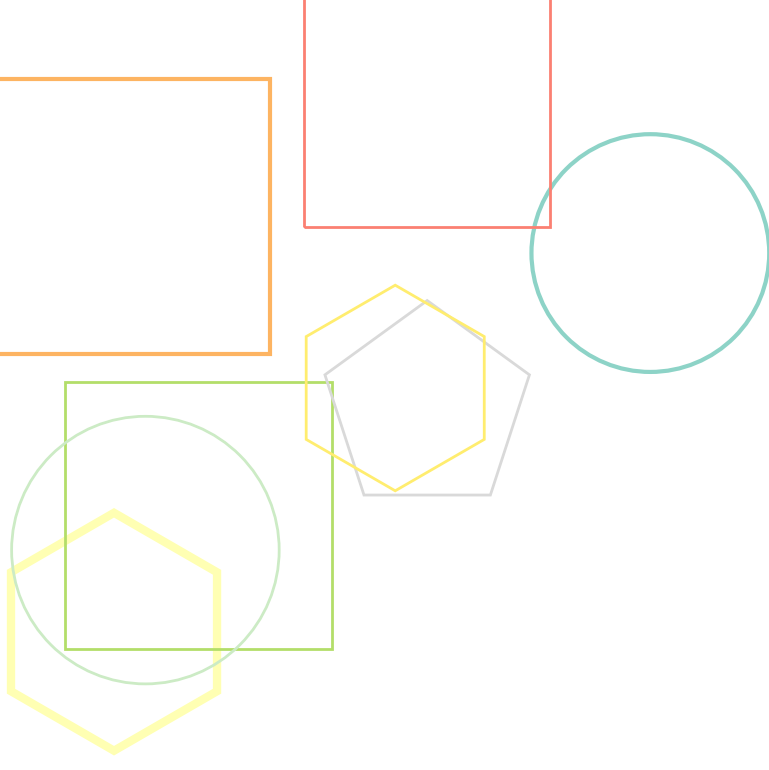[{"shape": "circle", "thickness": 1.5, "radius": 0.77, "center": [0.845, 0.671]}, {"shape": "hexagon", "thickness": 3, "radius": 0.77, "center": [0.148, 0.18]}, {"shape": "square", "thickness": 1, "radius": 0.8, "center": [0.554, 0.865]}, {"shape": "square", "thickness": 1.5, "radius": 0.89, "center": [0.173, 0.719]}, {"shape": "square", "thickness": 1, "radius": 0.87, "center": [0.258, 0.331]}, {"shape": "pentagon", "thickness": 1, "radius": 0.7, "center": [0.555, 0.47]}, {"shape": "circle", "thickness": 1, "radius": 0.87, "center": [0.189, 0.286]}, {"shape": "hexagon", "thickness": 1, "radius": 0.67, "center": [0.513, 0.496]}]